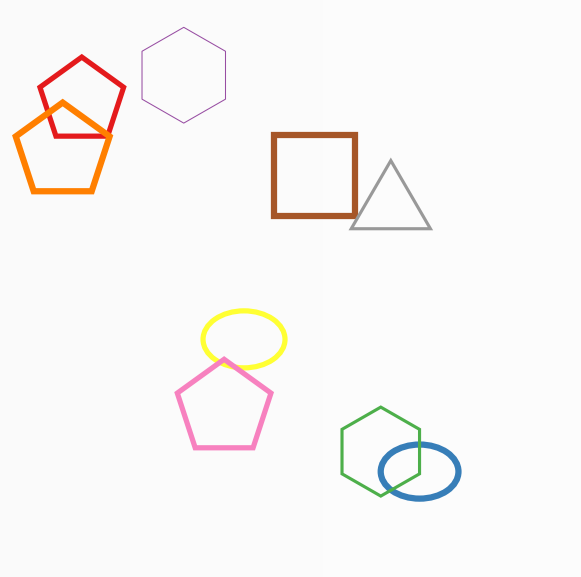[{"shape": "pentagon", "thickness": 2.5, "radius": 0.38, "center": [0.141, 0.825]}, {"shape": "oval", "thickness": 3, "radius": 0.33, "center": [0.722, 0.183]}, {"shape": "hexagon", "thickness": 1.5, "radius": 0.39, "center": [0.655, 0.217]}, {"shape": "hexagon", "thickness": 0.5, "radius": 0.41, "center": [0.316, 0.869]}, {"shape": "pentagon", "thickness": 3, "radius": 0.42, "center": [0.108, 0.737]}, {"shape": "oval", "thickness": 2.5, "radius": 0.35, "center": [0.42, 0.412]}, {"shape": "square", "thickness": 3, "radius": 0.35, "center": [0.54, 0.695]}, {"shape": "pentagon", "thickness": 2.5, "radius": 0.42, "center": [0.386, 0.292]}, {"shape": "triangle", "thickness": 1.5, "radius": 0.39, "center": [0.672, 0.642]}]